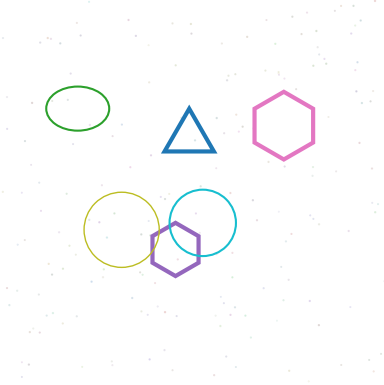[{"shape": "triangle", "thickness": 3, "radius": 0.37, "center": [0.491, 0.644]}, {"shape": "oval", "thickness": 1.5, "radius": 0.41, "center": [0.202, 0.718]}, {"shape": "hexagon", "thickness": 3, "radius": 0.35, "center": [0.456, 0.352]}, {"shape": "hexagon", "thickness": 3, "radius": 0.44, "center": [0.737, 0.674]}, {"shape": "circle", "thickness": 1, "radius": 0.49, "center": [0.316, 0.403]}, {"shape": "circle", "thickness": 1.5, "radius": 0.43, "center": [0.527, 0.421]}]